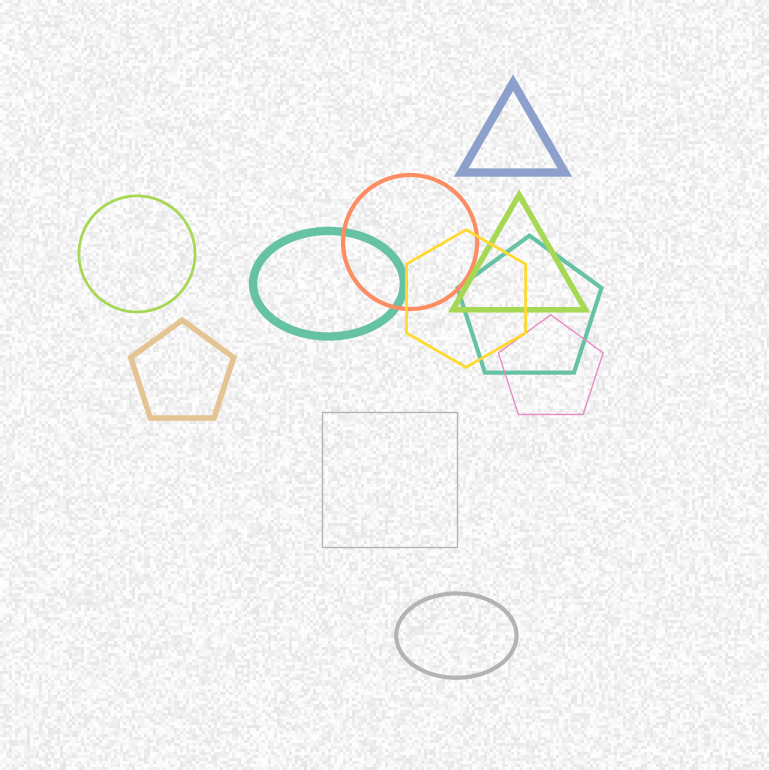[{"shape": "pentagon", "thickness": 1.5, "radius": 0.49, "center": [0.688, 0.596]}, {"shape": "oval", "thickness": 3, "radius": 0.49, "center": [0.427, 0.632]}, {"shape": "circle", "thickness": 1.5, "radius": 0.44, "center": [0.533, 0.686]}, {"shape": "triangle", "thickness": 3, "radius": 0.39, "center": [0.666, 0.815]}, {"shape": "pentagon", "thickness": 0.5, "radius": 0.36, "center": [0.715, 0.52]}, {"shape": "triangle", "thickness": 2, "radius": 0.5, "center": [0.674, 0.647]}, {"shape": "circle", "thickness": 1, "radius": 0.38, "center": [0.178, 0.67]}, {"shape": "hexagon", "thickness": 1, "radius": 0.45, "center": [0.605, 0.612]}, {"shape": "pentagon", "thickness": 2, "radius": 0.35, "center": [0.237, 0.514]}, {"shape": "oval", "thickness": 1.5, "radius": 0.39, "center": [0.593, 0.175]}, {"shape": "square", "thickness": 0.5, "radius": 0.44, "center": [0.506, 0.377]}]